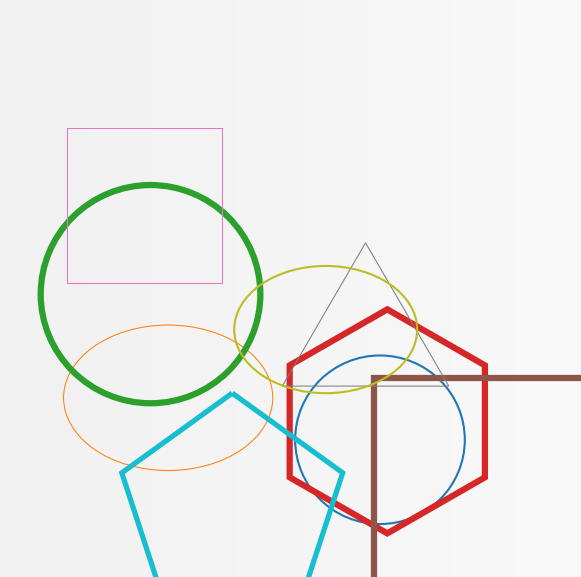[{"shape": "circle", "thickness": 1, "radius": 0.73, "center": [0.654, 0.238]}, {"shape": "oval", "thickness": 0.5, "radius": 0.9, "center": [0.289, 0.31]}, {"shape": "circle", "thickness": 3, "radius": 0.94, "center": [0.259, 0.49]}, {"shape": "hexagon", "thickness": 3, "radius": 0.97, "center": [0.666, 0.27]}, {"shape": "square", "thickness": 3, "radius": 1.0, "center": [0.843, 0.145]}, {"shape": "square", "thickness": 0.5, "radius": 0.67, "center": [0.248, 0.643]}, {"shape": "triangle", "thickness": 0.5, "radius": 0.83, "center": [0.629, 0.413]}, {"shape": "oval", "thickness": 1, "radius": 0.79, "center": [0.56, 0.428]}, {"shape": "pentagon", "thickness": 2.5, "radius": 1.0, "center": [0.4, 0.119]}]